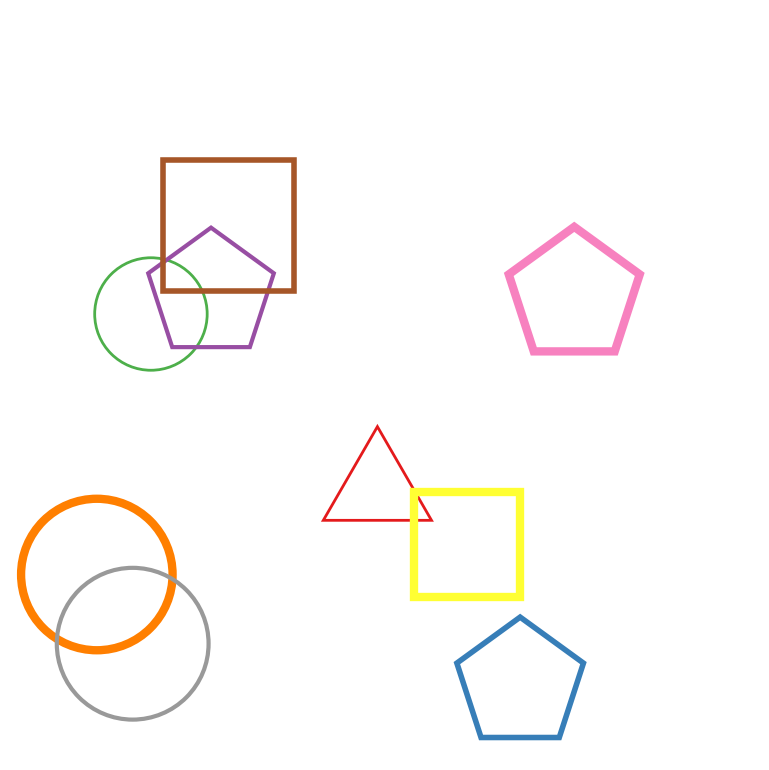[{"shape": "triangle", "thickness": 1, "radius": 0.41, "center": [0.49, 0.365]}, {"shape": "pentagon", "thickness": 2, "radius": 0.43, "center": [0.676, 0.112]}, {"shape": "circle", "thickness": 1, "radius": 0.37, "center": [0.196, 0.592]}, {"shape": "pentagon", "thickness": 1.5, "radius": 0.43, "center": [0.274, 0.619]}, {"shape": "circle", "thickness": 3, "radius": 0.49, "center": [0.126, 0.254]}, {"shape": "square", "thickness": 3, "radius": 0.34, "center": [0.606, 0.293]}, {"shape": "square", "thickness": 2, "radius": 0.43, "center": [0.297, 0.707]}, {"shape": "pentagon", "thickness": 3, "radius": 0.45, "center": [0.746, 0.616]}, {"shape": "circle", "thickness": 1.5, "radius": 0.49, "center": [0.172, 0.164]}]